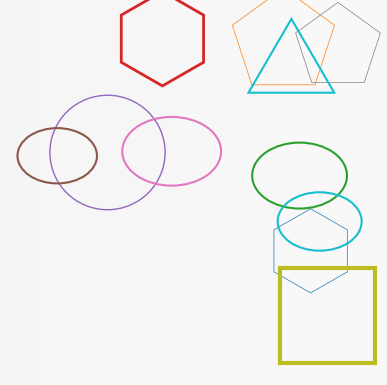[{"shape": "hexagon", "thickness": 0.5, "radius": 0.55, "center": [0.802, 0.348]}, {"shape": "pentagon", "thickness": 0.5, "radius": 0.69, "center": [0.731, 0.892]}, {"shape": "oval", "thickness": 1.5, "radius": 0.61, "center": [0.773, 0.544]}, {"shape": "hexagon", "thickness": 2, "radius": 0.61, "center": [0.419, 0.9]}, {"shape": "circle", "thickness": 1, "radius": 0.74, "center": [0.277, 0.604]}, {"shape": "oval", "thickness": 1.5, "radius": 0.51, "center": [0.148, 0.595]}, {"shape": "oval", "thickness": 1.5, "radius": 0.64, "center": [0.443, 0.607]}, {"shape": "pentagon", "thickness": 0.5, "radius": 0.58, "center": [0.872, 0.879]}, {"shape": "square", "thickness": 3, "radius": 0.61, "center": [0.844, 0.18]}, {"shape": "oval", "thickness": 1.5, "radius": 0.54, "center": [0.825, 0.425]}, {"shape": "triangle", "thickness": 1.5, "radius": 0.64, "center": [0.752, 0.823]}]